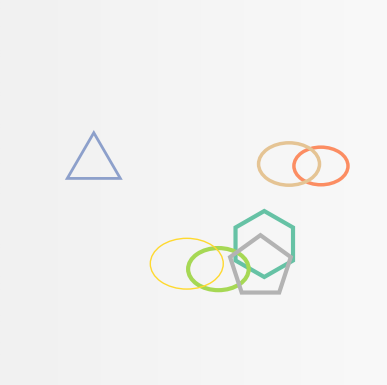[{"shape": "hexagon", "thickness": 3, "radius": 0.43, "center": [0.682, 0.366]}, {"shape": "oval", "thickness": 2.5, "radius": 0.35, "center": [0.828, 0.569]}, {"shape": "triangle", "thickness": 2, "radius": 0.4, "center": [0.242, 0.576]}, {"shape": "oval", "thickness": 3, "radius": 0.39, "center": [0.564, 0.301]}, {"shape": "oval", "thickness": 1, "radius": 0.47, "center": [0.482, 0.315]}, {"shape": "oval", "thickness": 2.5, "radius": 0.39, "center": [0.746, 0.574]}, {"shape": "pentagon", "thickness": 3, "radius": 0.41, "center": [0.672, 0.307]}]